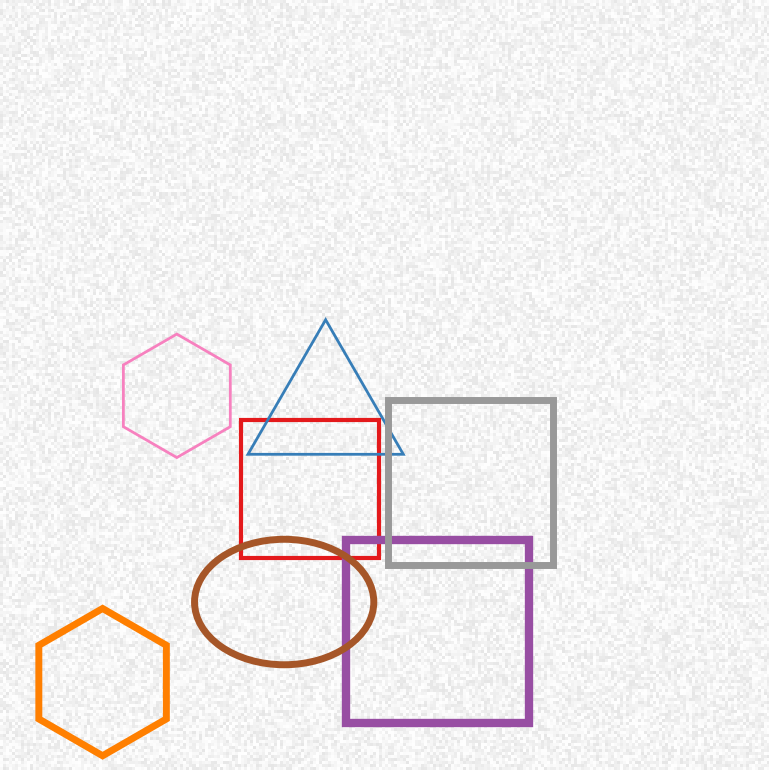[{"shape": "square", "thickness": 1.5, "radius": 0.45, "center": [0.403, 0.365]}, {"shape": "triangle", "thickness": 1, "radius": 0.58, "center": [0.423, 0.468]}, {"shape": "square", "thickness": 3, "radius": 0.59, "center": [0.568, 0.18]}, {"shape": "hexagon", "thickness": 2.5, "radius": 0.48, "center": [0.133, 0.114]}, {"shape": "oval", "thickness": 2.5, "radius": 0.58, "center": [0.369, 0.218]}, {"shape": "hexagon", "thickness": 1, "radius": 0.4, "center": [0.23, 0.486]}, {"shape": "square", "thickness": 2.5, "radius": 0.53, "center": [0.611, 0.373]}]